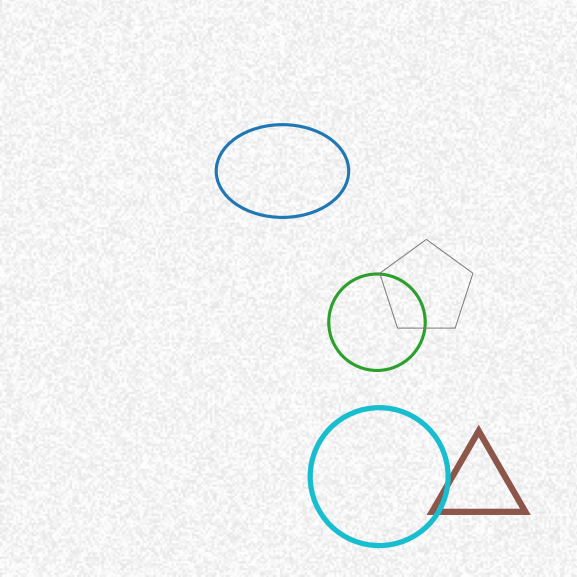[{"shape": "oval", "thickness": 1.5, "radius": 0.57, "center": [0.489, 0.703]}, {"shape": "circle", "thickness": 1.5, "radius": 0.42, "center": [0.653, 0.441]}, {"shape": "triangle", "thickness": 3, "radius": 0.47, "center": [0.829, 0.16]}, {"shape": "pentagon", "thickness": 0.5, "radius": 0.42, "center": [0.738, 0.5]}, {"shape": "circle", "thickness": 2.5, "radius": 0.6, "center": [0.657, 0.174]}]